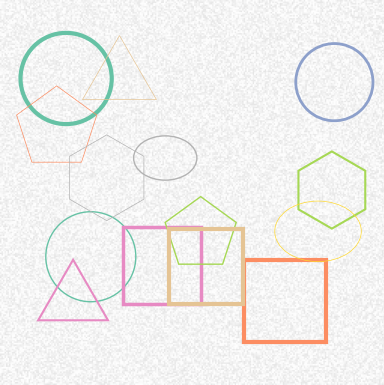[{"shape": "circle", "thickness": 3, "radius": 0.59, "center": [0.172, 0.796]}, {"shape": "circle", "thickness": 1, "radius": 0.58, "center": [0.236, 0.333]}, {"shape": "pentagon", "thickness": 0.5, "radius": 0.55, "center": [0.147, 0.667]}, {"shape": "square", "thickness": 3, "radius": 0.54, "center": [0.74, 0.218]}, {"shape": "circle", "thickness": 2, "radius": 0.5, "center": [0.868, 0.787]}, {"shape": "square", "thickness": 2.5, "radius": 0.5, "center": [0.42, 0.311]}, {"shape": "triangle", "thickness": 1.5, "radius": 0.52, "center": [0.19, 0.22]}, {"shape": "hexagon", "thickness": 1.5, "radius": 0.5, "center": [0.862, 0.506]}, {"shape": "pentagon", "thickness": 1, "radius": 0.48, "center": [0.521, 0.392]}, {"shape": "oval", "thickness": 0.5, "radius": 0.56, "center": [0.826, 0.399]}, {"shape": "square", "thickness": 3, "radius": 0.48, "center": [0.535, 0.308]}, {"shape": "triangle", "thickness": 0.5, "radius": 0.55, "center": [0.31, 0.797]}, {"shape": "hexagon", "thickness": 0.5, "radius": 0.56, "center": [0.277, 0.538]}, {"shape": "oval", "thickness": 1, "radius": 0.41, "center": [0.429, 0.59]}]